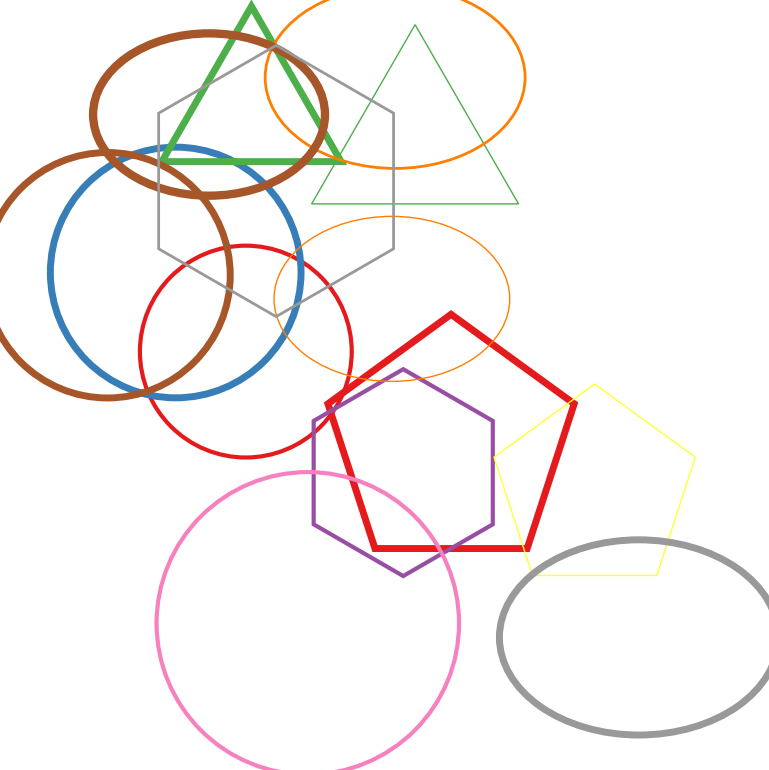[{"shape": "circle", "thickness": 1.5, "radius": 0.69, "center": [0.319, 0.543]}, {"shape": "pentagon", "thickness": 2.5, "radius": 0.84, "center": [0.586, 0.424]}, {"shape": "circle", "thickness": 2.5, "radius": 0.81, "center": [0.228, 0.646]}, {"shape": "triangle", "thickness": 0.5, "radius": 0.78, "center": [0.539, 0.813]}, {"shape": "triangle", "thickness": 2.5, "radius": 0.67, "center": [0.327, 0.857]}, {"shape": "hexagon", "thickness": 1.5, "radius": 0.67, "center": [0.524, 0.386]}, {"shape": "oval", "thickness": 0.5, "radius": 0.77, "center": [0.509, 0.612]}, {"shape": "oval", "thickness": 1, "radius": 0.84, "center": [0.513, 0.899]}, {"shape": "pentagon", "thickness": 0.5, "radius": 0.69, "center": [0.772, 0.364]}, {"shape": "oval", "thickness": 3, "radius": 0.75, "center": [0.271, 0.851]}, {"shape": "circle", "thickness": 2.5, "radius": 0.8, "center": [0.14, 0.643]}, {"shape": "circle", "thickness": 1.5, "radius": 0.98, "center": [0.4, 0.19]}, {"shape": "oval", "thickness": 2.5, "radius": 0.91, "center": [0.83, 0.172]}, {"shape": "hexagon", "thickness": 1, "radius": 0.88, "center": [0.359, 0.765]}]